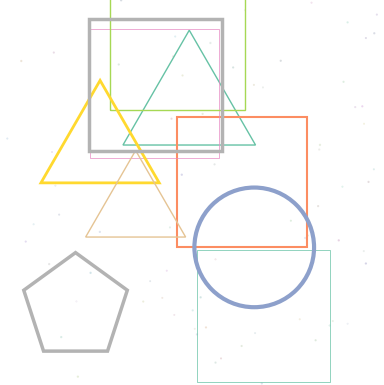[{"shape": "square", "thickness": 0.5, "radius": 0.86, "center": [0.684, 0.18]}, {"shape": "triangle", "thickness": 1, "radius": 0.99, "center": [0.492, 0.723]}, {"shape": "square", "thickness": 1.5, "radius": 0.84, "center": [0.629, 0.527]}, {"shape": "circle", "thickness": 3, "radius": 0.78, "center": [0.66, 0.357]}, {"shape": "square", "thickness": 0.5, "radius": 0.84, "center": [0.401, 0.758]}, {"shape": "square", "thickness": 1, "radius": 0.87, "center": [0.461, 0.888]}, {"shape": "triangle", "thickness": 2, "radius": 0.89, "center": [0.26, 0.614]}, {"shape": "triangle", "thickness": 1, "radius": 0.75, "center": [0.352, 0.459]}, {"shape": "pentagon", "thickness": 2.5, "radius": 0.71, "center": [0.196, 0.202]}, {"shape": "square", "thickness": 2.5, "radius": 0.86, "center": [0.404, 0.779]}]